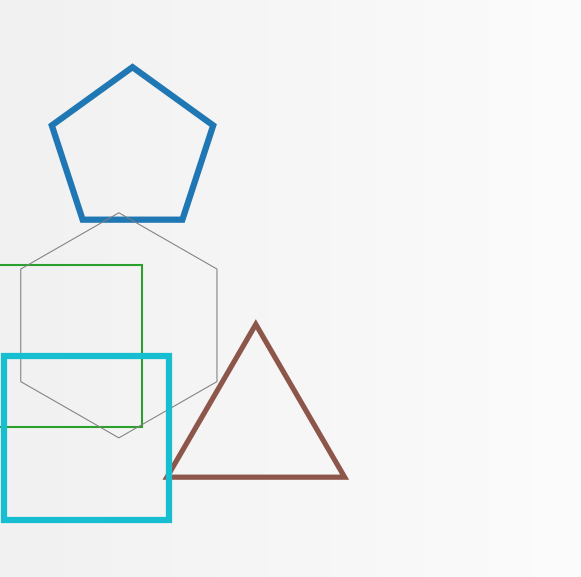[{"shape": "pentagon", "thickness": 3, "radius": 0.73, "center": [0.228, 0.737]}, {"shape": "square", "thickness": 1, "radius": 0.7, "center": [0.103, 0.4]}, {"shape": "triangle", "thickness": 2.5, "radius": 0.88, "center": [0.44, 0.261]}, {"shape": "hexagon", "thickness": 0.5, "radius": 0.97, "center": [0.204, 0.436]}, {"shape": "square", "thickness": 3, "radius": 0.71, "center": [0.148, 0.241]}]